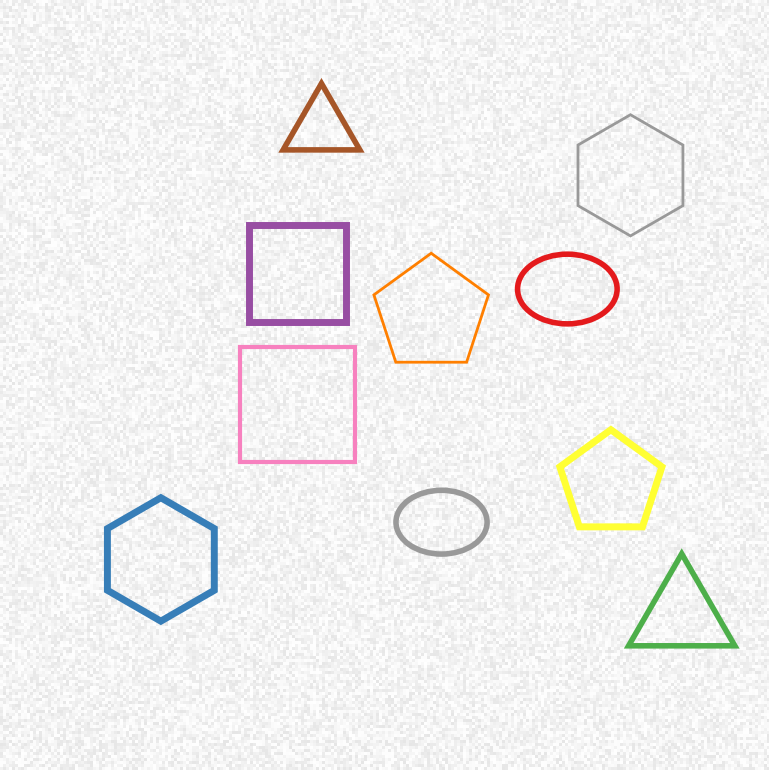[{"shape": "oval", "thickness": 2, "radius": 0.32, "center": [0.737, 0.625]}, {"shape": "hexagon", "thickness": 2.5, "radius": 0.4, "center": [0.209, 0.273]}, {"shape": "triangle", "thickness": 2, "radius": 0.4, "center": [0.885, 0.201]}, {"shape": "square", "thickness": 2.5, "radius": 0.31, "center": [0.386, 0.645]}, {"shape": "pentagon", "thickness": 1, "radius": 0.39, "center": [0.56, 0.593]}, {"shape": "pentagon", "thickness": 2.5, "radius": 0.35, "center": [0.793, 0.372]}, {"shape": "triangle", "thickness": 2, "radius": 0.29, "center": [0.417, 0.834]}, {"shape": "square", "thickness": 1.5, "radius": 0.37, "center": [0.386, 0.475]}, {"shape": "oval", "thickness": 2, "radius": 0.3, "center": [0.573, 0.322]}, {"shape": "hexagon", "thickness": 1, "radius": 0.39, "center": [0.819, 0.772]}]